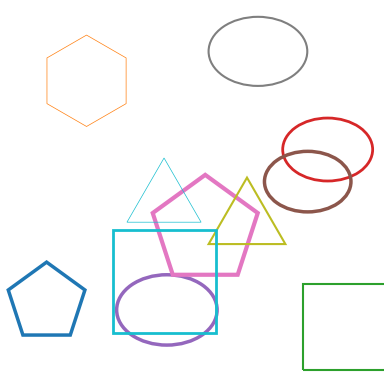[{"shape": "pentagon", "thickness": 2.5, "radius": 0.52, "center": [0.121, 0.214]}, {"shape": "hexagon", "thickness": 0.5, "radius": 0.59, "center": [0.225, 0.79]}, {"shape": "square", "thickness": 1.5, "radius": 0.56, "center": [0.9, 0.152]}, {"shape": "oval", "thickness": 2, "radius": 0.58, "center": [0.851, 0.612]}, {"shape": "oval", "thickness": 2.5, "radius": 0.65, "center": [0.433, 0.195]}, {"shape": "oval", "thickness": 2.5, "radius": 0.56, "center": [0.799, 0.528]}, {"shape": "pentagon", "thickness": 3, "radius": 0.72, "center": [0.533, 0.402]}, {"shape": "oval", "thickness": 1.5, "radius": 0.64, "center": [0.67, 0.867]}, {"shape": "triangle", "thickness": 1.5, "radius": 0.58, "center": [0.642, 0.424]}, {"shape": "triangle", "thickness": 0.5, "radius": 0.56, "center": [0.426, 0.478]}, {"shape": "square", "thickness": 2, "radius": 0.67, "center": [0.428, 0.268]}]